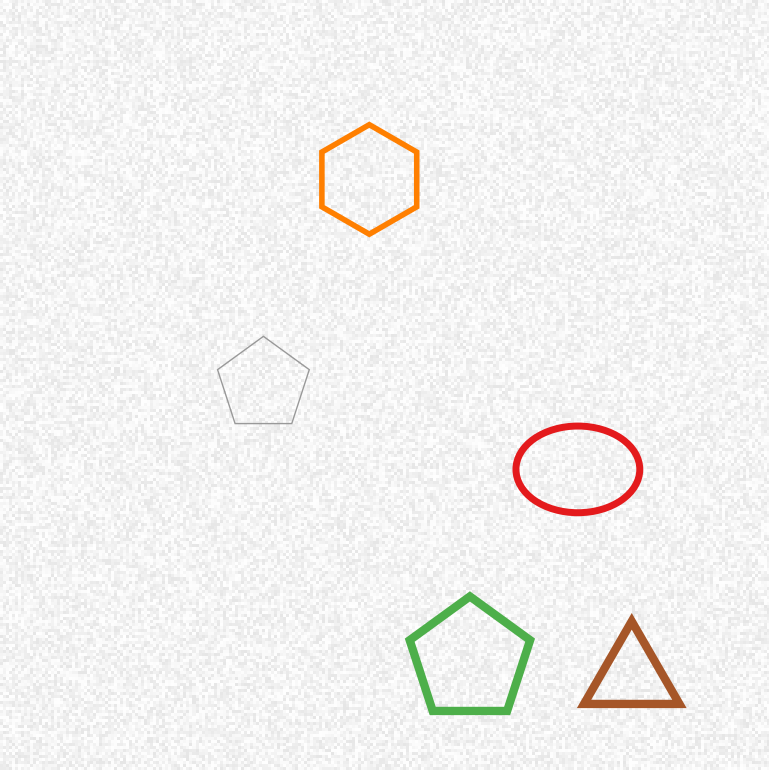[{"shape": "oval", "thickness": 2.5, "radius": 0.4, "center": [0.75, 0.39]}, {"shape": "pentagon", "thickness": 3, "radius": 0.41, "center": [0.61, 0.143]}, {"shape": "hexagon", "thickness": 2, "radius": 0.36, "center": [0.48, 0.767]}, {"shape": "triangle", "thickness": 3, "radius": 0.36, "center": [0.82, 0.122]}, {"shape": "pentagon", "thickness": 0.5, "radius": 0.31, "center": [0.342, 0.501]}]